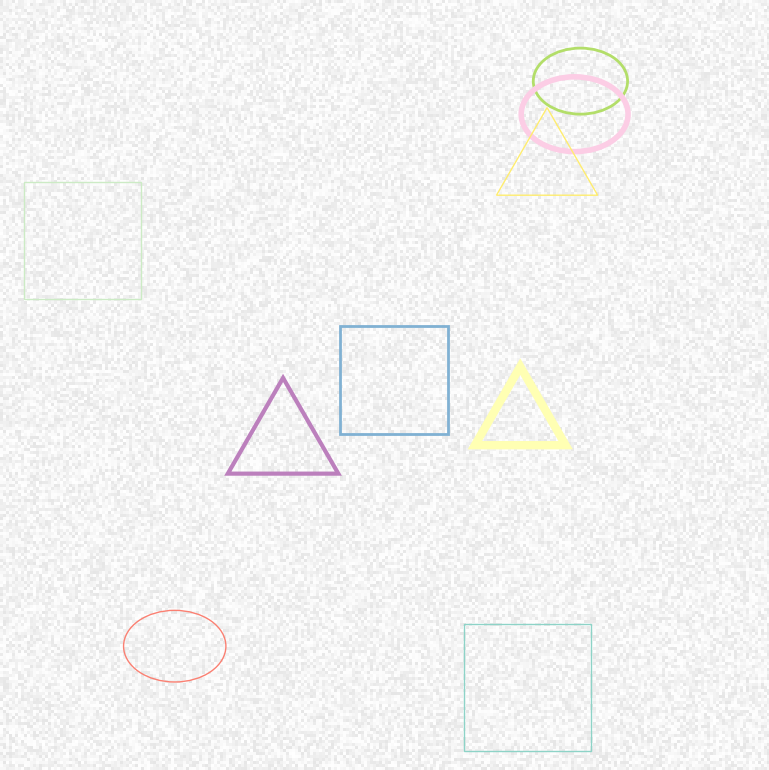[{"shape": "square", "thickness": 0.5, "radius": 0.41, "center": [0.685, 0.107]}, {"shape": "triangle", "thickness": 3, "radius": 0.34, "center": [0.676, 0.456]}, {"shape": "oval", "thickness": 0.5, "radius": 0.33, "center": [0.227, 0.161]}, {"shape": "square", "thickness": 1, "radius": 0.35, "center": [0.512, 0.507]}, {"shape": "oval", "thickness": 1, "radius": 0.31, "center": [0.754, 0.895]}, {"shape": "oval", "thickness": 2, "radius": 0.35, "center": [0.746, 0.852]}, {"shape": "triangle", "thickness": 1.5, "radius": 0.41, "center": [0.368, 0.426]}, {"shape": "square", "thickness": 0.5, "radius": 0.38, "center": [0.107, 0.688]}, {"shape": "triangle", "thickness": 0.5, "radius": 0.38, "center": [0.71, 0.784]}]